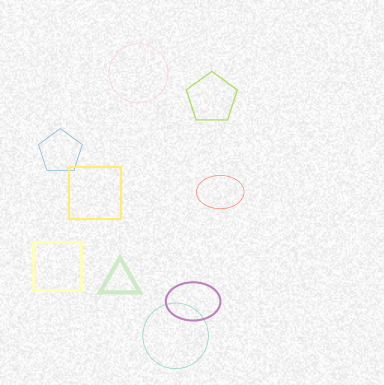[{"shape": "circle", "thickness": 0.5, "radius": 0.43, "center": [0.456, 0.128]}, {"shape": "square", "thickness": 2, "radius": 0.31, "center": [0.147, 0.309]}, {"shape": "oval", "thickness": 0.5, "radius": 0.31, "center": [0.572, 0.501]}, {"shape": "pentagon", "thickness": 0.5, "radius": 0.3, "center": [0.157, 0.606]}, {"shape": "pentagon", "thickness": 1, "radius": 0.35, "center": [0.55, 0.745]}, {"shape": "circle", "thickness": 0.5, "radius": 0.38, "center": [0.36, 0.809]}, {"shape": "oval", "thickness": 1.5, "radius": 0.35, "center": [0.502, 0.217]}, {"shape": "triangle", "thickness": 3, "radius": 0.3, "center": [0.312, 0.271]}, {"shape": "square", "thickness": 1.5, "radius": 0.34, "center": [0.247, 0.499]}]